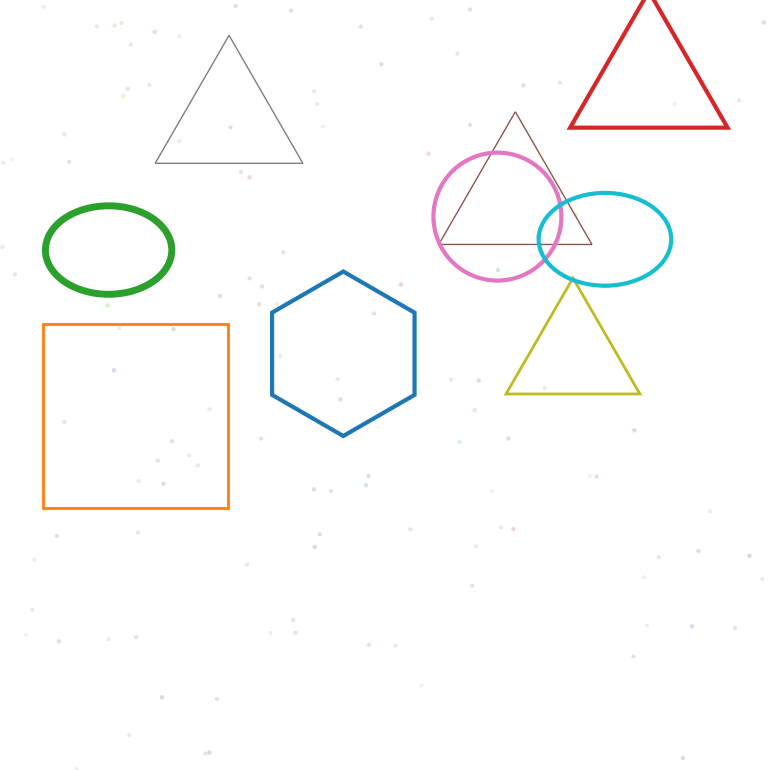[{"shape": "hexagon", "thickness": 1.5, "radius": 0.53, "center": [0.446, 0.541]}, {"shape": "square", "thickness": 1, "radius": 0.6, "center": [0.176, 0.46]}, {"shape": "oval", "thickness": 2.5, "radius": 0.41, "center": [0.141, 0.675]}, {"shape": "triangle", "thickness": 1.5, "radius": 0.59, "center": [0.843, 0.893]}, {"shape": "triangle", "thickness": 0.5, "radius": 0.57, "center": [0.669, 0.74]}, {"shape": "circle", "thickness": 1.5, "radius": 0.42, "center": [0.646, 0.719]}, {"shape": "triangle", "thickness": 0.5, "radius": 0.55, "center": [0.297, 0.843]}, {"shape": "triangle", "thickness": 1, "radius": 0.5, "center": [0.744, 0.539]}, {"shape": "oval", "thickness": 1.5, "radius": 0.43, "center": [0.786, 0.689]}]